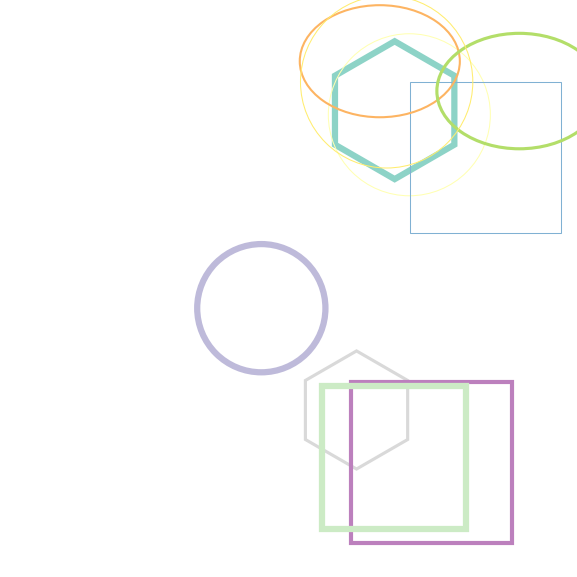[{"shape": "hexagon", "thickness": 3, "radius": 0.6, "center": [0.683, 0.808]}, {"shape": "circle", "thickness": 0.5, "radius": 0.7, "center": [0.709, 0.8]}, {"shape": "circle", "thickness": 3, "radius": 0.56, "center": [0.452, 0.465]}, {"shape": "square", "thickness": 0.5, "radius": 0.66, "center": [0.841, 0.726]}, {"shape": "oval", "thickness": 1, "radius": 0.69, "center": [0.658, 0.893]}, {"shape": "oval", "thickness": 1.5, "radius": 0.71, "center": [0.899, 0.841]}, {"shape": "hexagon", "thickness": 1.5, "radius": 0.51, "center": [0.617, 0.289]}, {"shape": "square", "thickness": 2, "radius": 0.7, "center": [0.747, 0.198]}, {"shape": "square", "thickness": 3, "radius": 0.62, "center": [0.683, 0.206]}, {"shape": "circle", "thickness": 0.5, "radius": 0.75, "center": [0.67, 0.857]}]